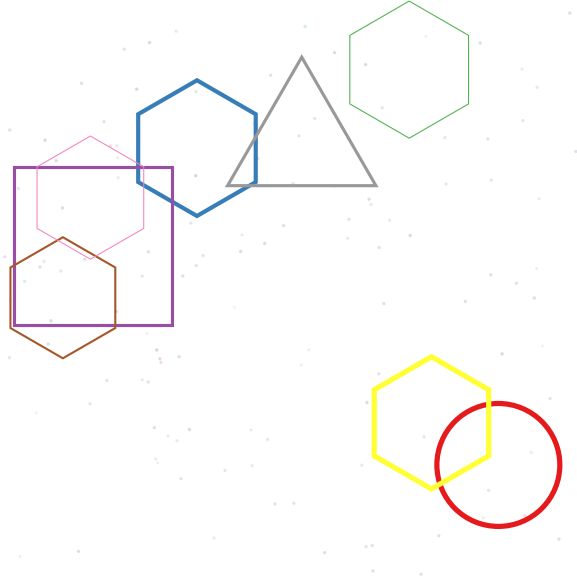[{"shape": "circle", "thickness": 2.5, "radius": 0.53, "center": [0.863, 0.194]}, {"shape": "hexagon", "thickness": 2, "radius": 0.59, "center": [0.341, 0.743]}, {"shape": "hexagon", "thickness": 0.5, "radius": 0.59, "center": [0.709, 0.879]}, {"shape": "square", "thickness": 1.5, "radius": 0.68, "center": [0.16, 0.573]}, {"shape": "hexagon", "thickness": 2.5, "radius": 0.57, "center": [0.747, 0.267]}, {"shape": "hexagon", "thickness": 1, "radius": 0.52, "center": [0.109, 0.484]}, {"shape": "hexagon", "thickness": 0.5, "radius": 0.53, "center": [0.157, 0.657]}, {"shape": "triangle", "thickness": 1.5, "radius": 0.74, "center": [0.522, 0.752]}]